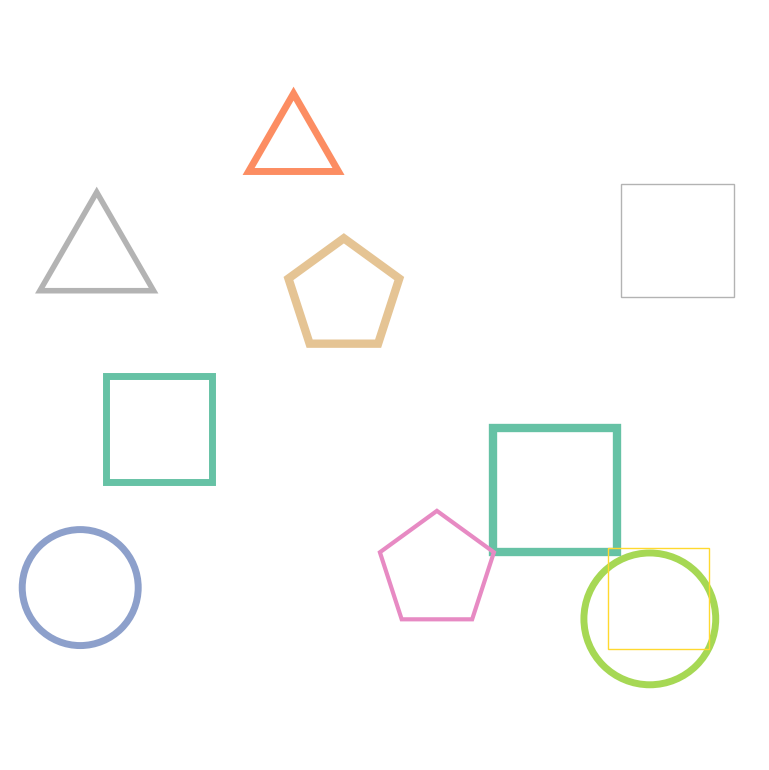[{"shape": "square", "thickness": 3, "radius": 0.4, "center": [0.721, 0.364]}, {"shape": "square", "thickness": 2.5, "radius": 0.35, "center": [0.207, 0.443]}, {"shape": "triangle", "thickness": 2.5, "radius": 0.34, "center": [0.381, 0.811]}, {"shape": "circle", "thickness": 2.5, "radius": 0.38, "center": [0.104, 0.237]}, {"shape": "pentagon", "thickness": 1.5, "radius": 0.39, "center": [0.567, 0.259]}, {"shape": "circle", "thickness": 2.5, "radius": 0.43, "center": [0.844, 0.196]}, {"shape": "square", "thickness": 0.5, "radius": 0.33, "center": [0.855, 0.223]}, {"shape": "pentagon", "thickness": 3, "radius": 0.38, "center": [0.447, 0.615]}, {"shape": "triangle", "thickness": 2, "radius": 0.43, "center": [0.126, 0.665]}, {"shape": "square", "thickness": 0.5, "radius": 0.37, "center": [0.88, 0.688]}]